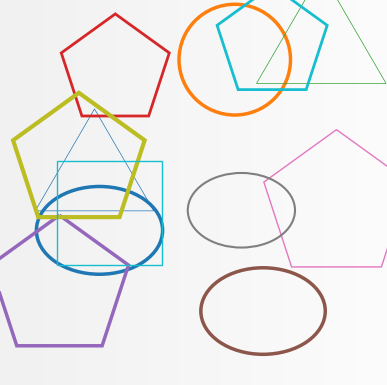[{"shape": "triangle", "thickness": 0.5, "radius": 0.88, "center": [0.244, 0.541]}, {"shape": "oval", "thickness": 2.5, "radius": 0.81, "center": [0.257, 0.402]}, {"shape": "circle", "thickness": 2.5, "radius": 0.72, "center": [0.606, 0.845]}, {"shape": "triangle", "thickness": 0.5, "radius": 0.97, "center": [0.829, 0.88]}, {"shape": "pentagon", "thickness": 2, "radius": 0.73, "center": [0.298, 0.817]}, {"shape": "pentagon", "thickness": 2.5, "radius": 0.94, "center": [0.153, 0.253]}, {"shape": "oval", "thickness": 2.5, "radius": 0.8, "center": [0.679, 0.192]}, {"shape": "pentagon", "thickness": 1, "radius": 0.99, "center": [0.868, 0.466]}, {"shape": "oval", "thickness": 1.5, "radius": 0.69, "center": [0.623, 0.454]}, {"shape": "pentagon", "thickness": 3, "radius": 0.89, "center": [0.204, 0.58]}, {"shape": "pentagon", "thickness": 2, "radius": 0.75, "center": [0.702, 0.888]}, {"shape": "square", "thickness": 1, "radius": 0.68, "center": [0.282, 0.447]}]